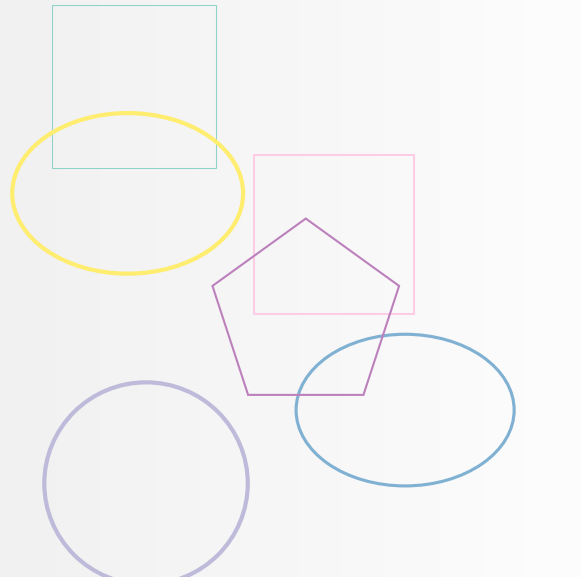[{"shape": "square", "thickness": 0.5, "radius": 0.71, "center": [0.231, 0.85]}, {"shape": "circle", "thickness": 2, "radius": 0.88, "center": [0.251, 0.162]}, {"shape": "oval", "thickness": 1.5, "radius": 0.94, "center": [0.697, 0.289]}, {"shape": "square", "thickness": 1, "radius": 0.69, "center": [0.574, 0.593]}, {"shape": "pentagon", "thickness": 1, "radius": 0.84, "center": [0.526, 0.452]}, {"shape": "oval", "thickness": 2, "radius": 0.99, "center": [0.22, 0.664]}]